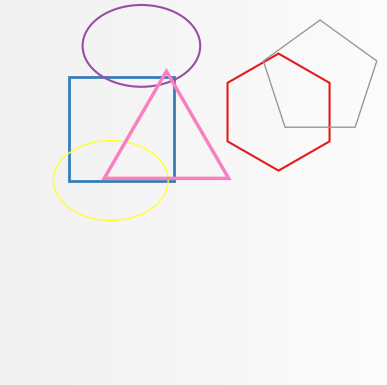[{"shape": "hexagon", "thickness": 1.5, "radius": 0.76, "center": [0.719, 0.709]}, {"shape": "square", "thickness": 2, "radius": 0.68, "center": [0.314, 0.665]}, {"shape": "oval", "thickness": 1.5, "radius": 0.76, "center": [0.365, 0.881]}, {"shape": "oval", "thickness": 1, "radius": 0.74, "center": [0.286, 0.531]}, {"shape": "triangle", "thickness": 2.5, "radius": 0.93, "center": [0.43, 0.629]}, {"shape": "pentagon", "thickness": 1, "radius": 0.77, "center": [0.826, 0.794]}]